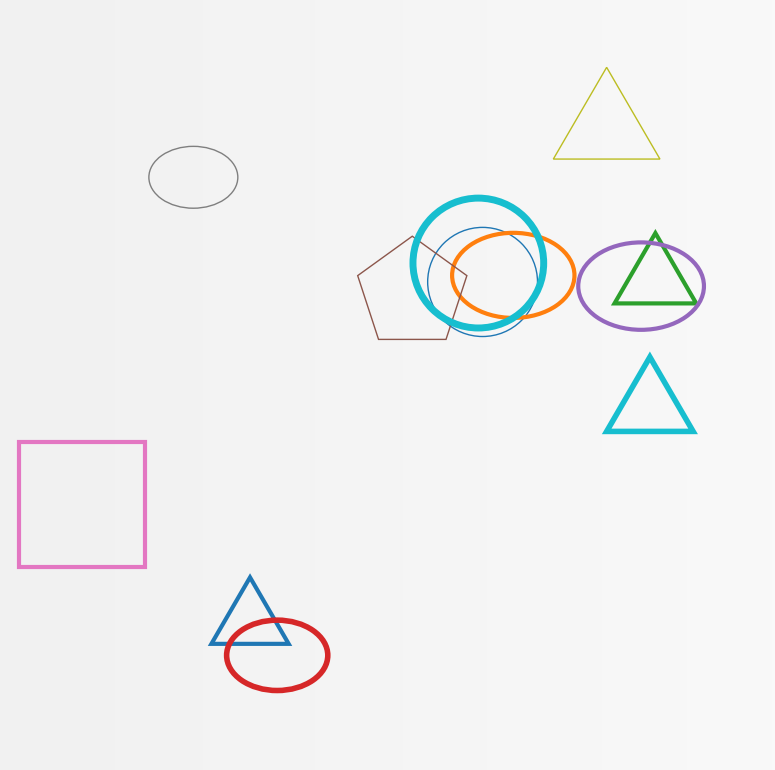[{"shape": "triangle", "thickness": 1.5, "radius": 0.29, "center": [0.323, 0.193]}, {"shape": "circle", "thickness": 0.5, "radius": 0.35, "center": [0.623, 0.634]}, {"shape": "oval", "thickness": 1.5, "radius": 0.39, "center": [0.662, 0.642]}, {"shape": "triangle", "thickness": 1.5, "radius": 0.3, "center": [0.846, 0.636]}, {"shape": "oval", "thickness": 2, "radius": 0.33, "center": [0.358, 0.149]}, {"shape": "oval", "thickness": 1.5, "radius": 0.41, "center": [0.827, 0.628]}, {"shape": "pentagon", "thickness": 0.5, "radius": 0.37, "center": [0.532, 0.619]}, {"shape": "square", "thickness": 1.5, "radius": 0.41, "center": [0.106, 0.345]}, {"shape": "oval", "thickness": 0.5, "radius": 0.29, "center": [0.249, 0.77]}, {"shape": "triangle", "thickness": 0.5, "radius": 0.4, "center": [0.783, 0.833]}, {"shape": "triangle", "thickness": 2, "radius": 0.32, "center": [0.839, 0.472]}, {"shape": "circle", "thickness": 2.5, "radius": 0.42, "center": [0.617, 0.658]}]